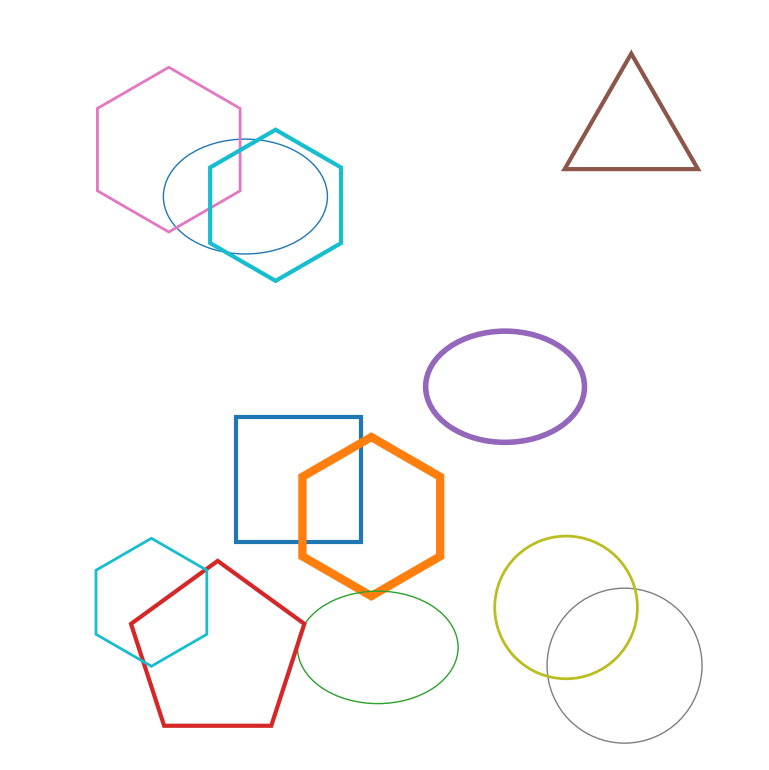[{"shape": "oval", "thickness": 0.5, "radius": 0.53, "center": [0.319, 0.745]}, {"shape": "square", "thickness": 1.5, "radius": 0.41, "center": [0.387, 0.377]}, {"shape": "hexagon", "thickness": 3, "radius": 0.52, "center": [0.482, 0.329]}, {"shape": "oval", "thickness": 0.5, "radius": 0.52, "center": [0.491, 0.159]}, {"shape": "pentagon", "thickness": 1.5, "radius": 0.59, "center": [0.283, 0.153]}, {"shape": "oval", "thickness": 2, "radius": 0.52, "center": [0.656, 0.498]}, {"shape": "triangle", "thickness": 1.5, "radius": 0.5, "center": [0.82, 0.83]}, {"shape": "hexagon", "thickness": 1, "radius": 0.53, "center": [0.219, 0.806]}, {"shape": "circle", "thickness": 0.5, "radius": 0.5, "center": [0.811, 0.135]}, {"shape": "circle", "thickness": 1, "radius": 0.46, "center": [0.735, 0.211]}, {"shape": "hexagon", "thickness": 1, "radius": 0.42, "center": [0.197, 0.218]}, {"shape": "hexagon", "thickness": 1.5, "radius": 0.49, "center": [0.358, 0.733]}]